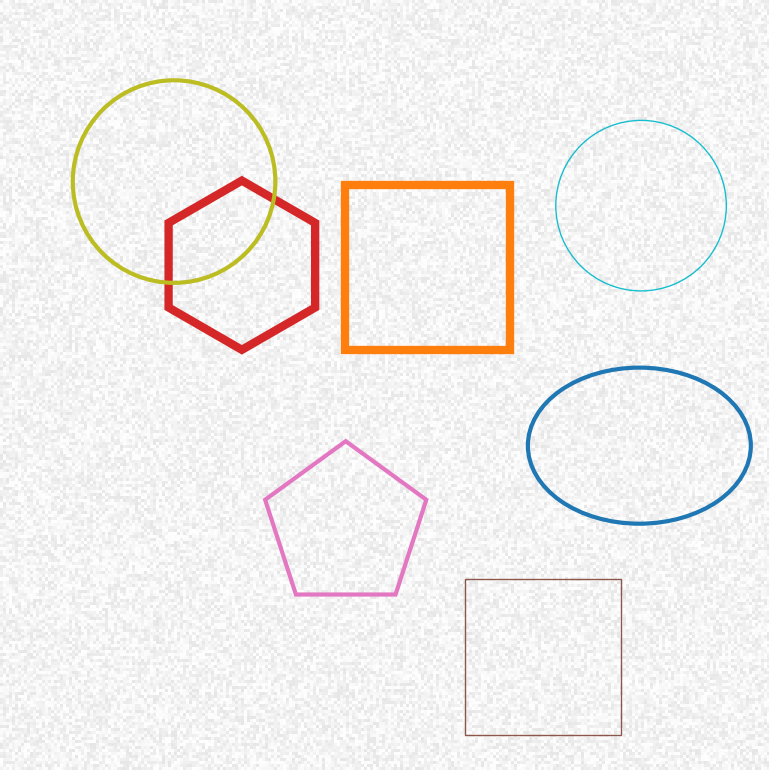[{"shape": "oval", "thickness": 1.5, "radius": 0.72, "center": [0.83, 0.421]}, {"shape": "square", "thickness": 3, "radius": 0.54, "center": [0.555, 0.653]}, {"shape": "hexagon", "thickness": 3, "radius": 0.55, "center": [0.314, 0.656]}, {"shape": "square", "thickness": 0.5, "radius": 0.51, "center": [0.705, 0.147]}, {"shape": "pentagon", "thickness": 1.5, "radius": 0.55, "center": [0.449, 0.317]}, {"shape": "circle", "thickness": 1.5, "radius": 0.66, "center": [0.226, 0.764]}, {"shape": "circle", "thickness": 0.5, "radius": 0.55, "center": [0.833, 0.733]}]